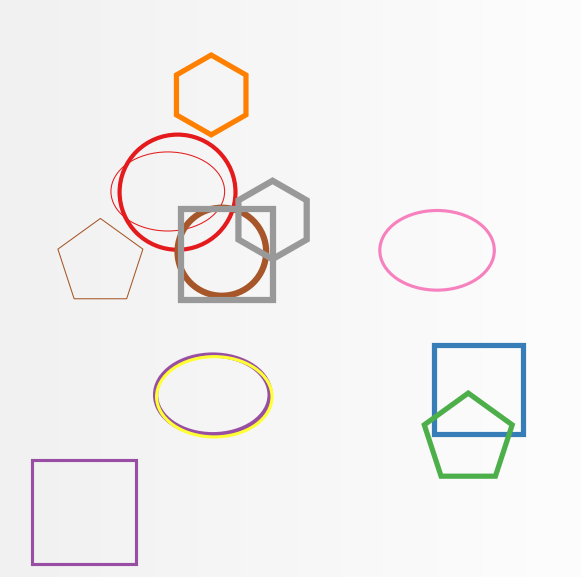[{"shape": "circle", "thickness": 2, "radius": 0.5, "center": [0.305, 0.666]}, {"shape": "oval", "thickness": 0.5, "radius": 0.49, "center": [0.289, 0.668]}, {"shape": "square", "thickness": 2.5, "radius": 0.39, "center": [0.823, 0.324]}, {"shape": "pentagon", "thickness": 2.5, "radius": 0.4, "center": [0.806, 0.239]}, {"shape": "oval", "thickness": 2.5, "radius": 0.49, "center": [0.366, 0.315]}, {"shape": "square", "thickness": 1.5, "radius": 0.45, "center": [0.145, 0.113]}, {"shape": "hexagon", "thickness": 2.5, "radius": 0.35, "center": [0.363, 0.835]}, {"shape": "oval", "thickness": 1.5, "radius": 0.5, "center": [0.369, 0.312]}, {"shape": "circle", "thickness": 3, "radius": 0.38, "center": [0.382, 0.563]}, {"shape": "pentagon", "thickness": 0.5, "radius": 0.38, "center": [0.173, 0.544]}, {"shape": "oval", "thickness": 1.5, "radius": 0.49, "center": [0.752, 0.566]}, {"shape": "hexagon", "thickness": 3, "radius": 0.34, "center": [0.469, 0.618]}, {"shape": "square", "thickness": 3, "radius": 0.39, "center": [0.391, 0.558]}]